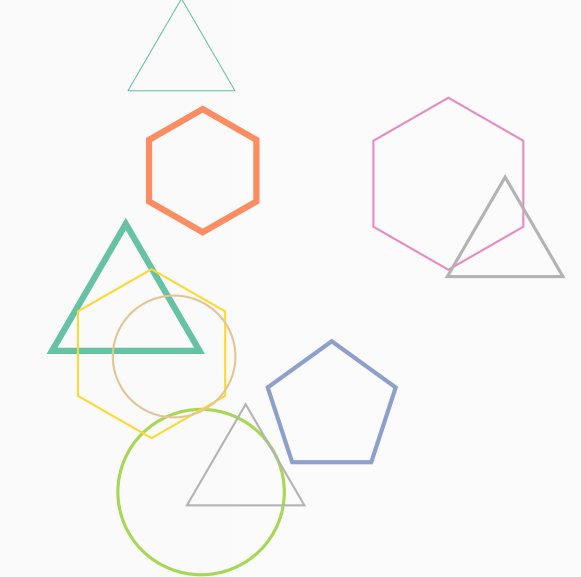[{"shape": "triangle", "thickness": 0.5, "radius": 0.53, "center": [0.312, 0.895]}, {"shape": "triangle", "thickness": 3, "radius": 0.73, "center": [0.216, 0.465]}, {"shape": "hexagon", "thickness": 3, "radius": 0.53, "center": [0.349, 0.704]}, {"shape": "pentagon", "thickness": 2, "radius": 0.58, "center": [0.571, 0.292]}, {"shape": "hexagon", "thickness": 1, "radius": 0.74, "center": [0.771, 0.681]}, {"shape": "circle", "thickness": 1.5, "radius": 0.72, "center": [0.346, 0.147]}, {"shape": "hexagon", "thickness": 1, "radius": 0.73, "center": [0.261, 0.387]}, {"shape": "circle", "thickness": 1, "radius": 0.53, "center": [0.3, 0.382]}, {"shape": "triangle", "thickness": 1, "radius": 0.58, "center": [0.423, 0.182]}, {"shape": "triangle", "thickness": 1.5, "radius": 0.57, "center": [0.869, 0.578]}]